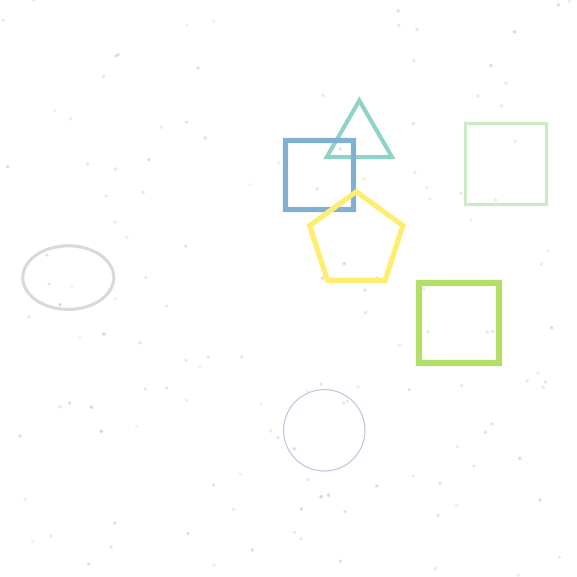[{"shape": "triangle", "thickness": 2, "radius": 0.33, "center": [0.622, 0.76]}, {"shape": "circle", "thickness": 0.5, "radius": 0.35, "center": [0.562, 0.254]}, {"shape": "square", "thickness": 2.5, "radius": 0.3, "center": [0.552, 0.697]}, {"shape": "square", "thickness": 3, "radius": 0.35, "center": [0.794, 0.44]}, {"shape": "oval", "thickness": 1.5, "radius": 0.39, "center": [0.118, 0.518]}, {"shape": "square", "thickness": 1.5, "radius": 0.35, "center": [0.875, 0.716]}, {"shape": "pentagon", "thickness": 2.5, "radius": 0.42, "center": [0.617, 0.582]}]